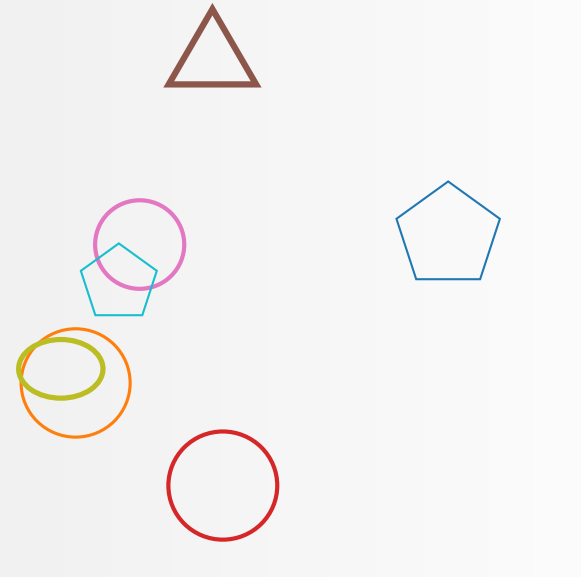[{"shape": "pentagon", "thickness": 1, "radius": 0.47, "center": [0.771, 0.591]}, {"shape": "circle", "thickness": 1.5, "radius": 0.47, "center": [0.13, 0.336]}, {"shape": "circle", "thickness": 2, "radius": 0.47, "center": [0.383, 0.158]}, {"shape": "triangle", "thickness": 3, "radius": 0.43, "center": [0.365, 0.896]}, {"shape": "circle", "thickness": 2, "radius": 0.38, "center": [0.24, 0.576]}, {"shape": "oval", "thickness": 2.5, "radius": 0.36, "center": [0.105, 0.36]}, {"shape": "pentagon", "thickness": 1, "radius": 0.34, "center": [0.204, 0.509]}]